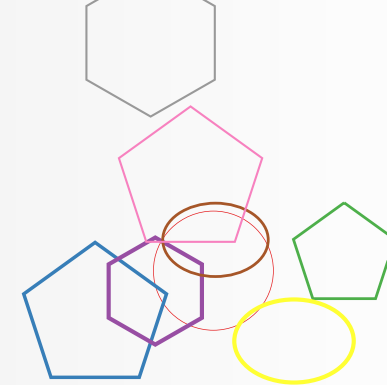[{"shape": "circle", "thickness": 0.5, "radius": 0.77, "center": [0.551, 0.297]}, {"shape": "pentagon", "thickness": 2.5, "radius": 0.97, "center": [0.245, 0.177]}, {"shape": "pentagon", "thickness": 2, "radius": 0.69, "center": [0.888, 0.336]}, {"shape": "hexagon", "thickness": 3, "radius": 0.69, "center": [0.401, 0.244]}, {"shape": "oval", "thickness": 3, "radius": 0.77, "center": [0.759, 0.114]}, {"shape": "oval", "thickness": 2, "radius": 0.68, "center": [0.556, 0.377]}, {"shape": "pentagon", "thickness": 1.5, "radius": 0.97, "center": [0.492, 0.529]}, {"shape": "hexagon", "thickness": 1.5, "radius": 0.96, "center": [0.389, 0.889]}]